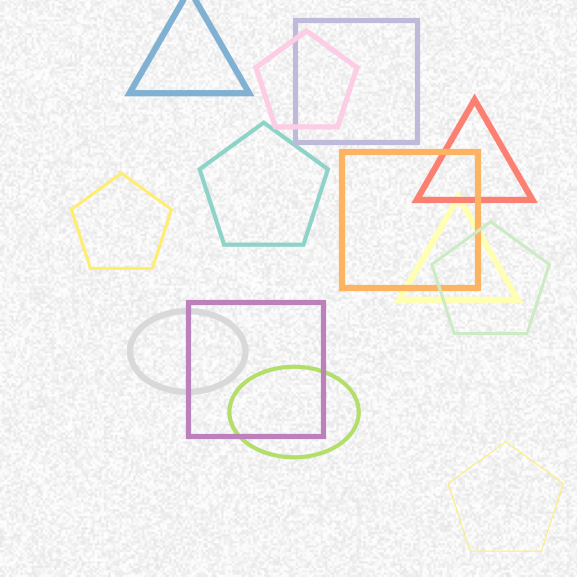[{"shape": "pentagon", "thickness": 2, "radius": 0.58, "center": [0.457, 0.67]}, {"shape": "triangle", "thickness": 3, "radius": 0.59, "center": [0.794, 0.539]}, {"shape": "square", "thickness": 2.5, "radius": 0.53, "center": [0.617, 0.859]}, {"shape": "triangle", "thickness": 3, "radius": 0.58, "center": [0.822, 0.711]}, {"shape": "triangle", "thickness": 3, "radius": 0.6, "center": [0.328, 0.898]}, {"shape": "square", "thickness": 3, "radius": 0.59, "center": [0.711, 0.618]}, {"shape": "oval", "thickness": 2, "radius": 0.56, "center": [0.509, 0.286]}, {"shape": "pentagon", "thickness": 2.5, "radius": 0.46, "center": [0.531, 0.854]}, {"shape": "oval", "thickness": 3, "radius": 0.5, "center": [0.325, 0.39]}, {"shape": "square", "thickness": 2.5, "radius": 0.58, "center": [0.442, 0.361]}, {"shape": "pentagon", "thickness": 1.5, "radius": 0.54, "center": [0.85, 0.508]}, {"shape": "pentagon", "thickness": 0.5, "radius": 0.52, "center": [0.876, 0.13]}, {"shape": "pentagon", "thickness": 1.5, "radius": 0.46, "center": [0.21, 0.608]}]